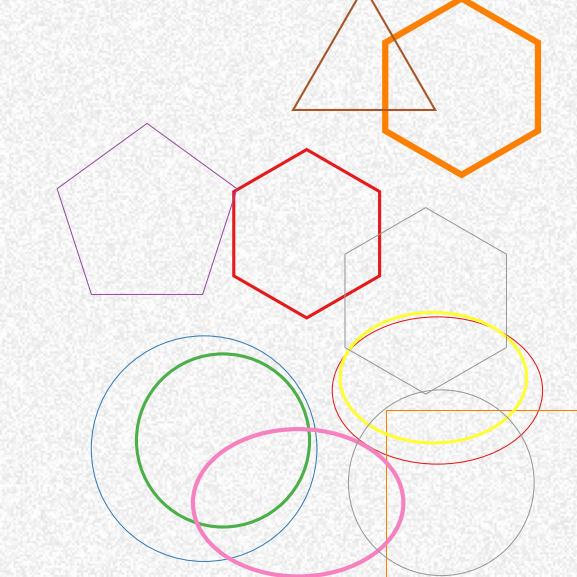[{"shape": "oval", "thickness": 0.5, "radius": 0.91, "center": [0.757, 0.323]}, {"shape": "hexagon", "thickness": 1.5, "radius": 0.73, "center": [0.531, 0.594]}, {"shape": "circle", "thickness": 0.5, "radius": 0.98, "center": [0.353, 0.222]}, {"shape": "circle", "thickness": 1.5, "radius": 0.75, "center": [0.386, 0.236]}, {"shape": "pentagon", "thickness": 0.5, "radius": 0.82, "center": [0.255, 0.622]}, {"shape": "hexagon", "thickness": 3, "radius": 0.76, "center": [0.799, 0.849]}, {"shape": "square", "thickness": 0.5, "radius": 0.88, "center": [0.845, 0.113]}, {"shape": "oval", "thickness": 1.5, "radius": 0.81, "center": [0.75, 0.345]}, {"shape": "triangle", "thickness": 1, "radius": 0.71, "center": [0.631, 0.88]}, {"shape": "oval", "thickness": 2, "radius": 0.91, "center": [0.516, 0.129]}, {"shape": "hexagon", "thickness": 0.5, "radius": 0.81, "center": [0.737, 0.478]}, {"shape": "circle", "thickness": 0.5, "radius": 0.8, "center": [0.764, 0.163]}]